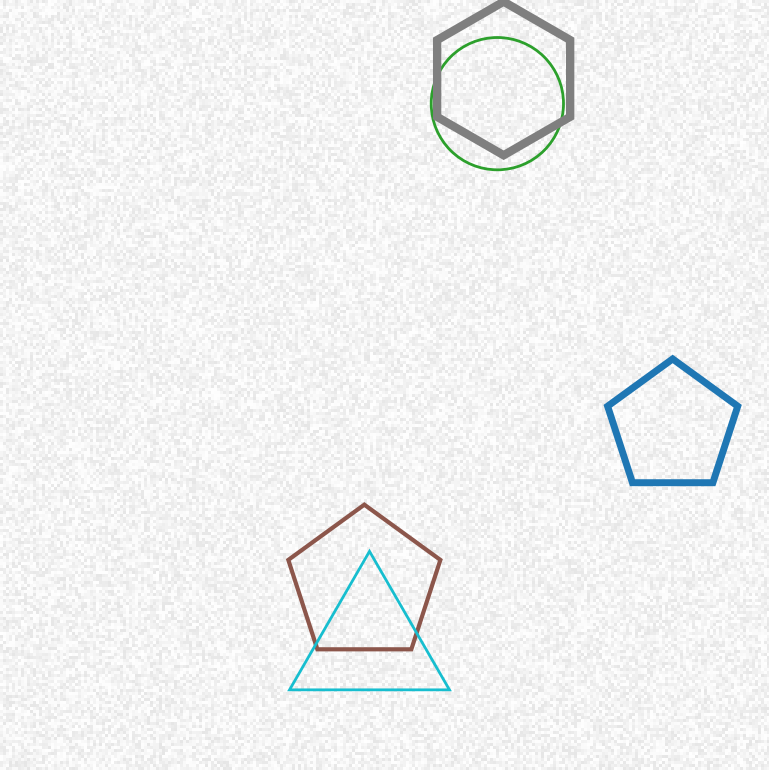[{"shape": "pentagon", "thickness": 2.5, "radius": 0.44, "center": [0.874, 0.445]}, {"shape": "circle", "thickness": 1, "radius": 0.43, "center": [0.646, 0.865]}, {"shape": "pentagon", "thickness": 1.5, "radius": 0.52, "center": [0.473, 0.241]}, {"shape": "hexagon", "thickness": 3, "radius": 0.5, "center": [0.654, 0.898]}, {"shape": "triangle", "thickness": 1, "radius": 0.6, "center": [0.48, 0.164]}]